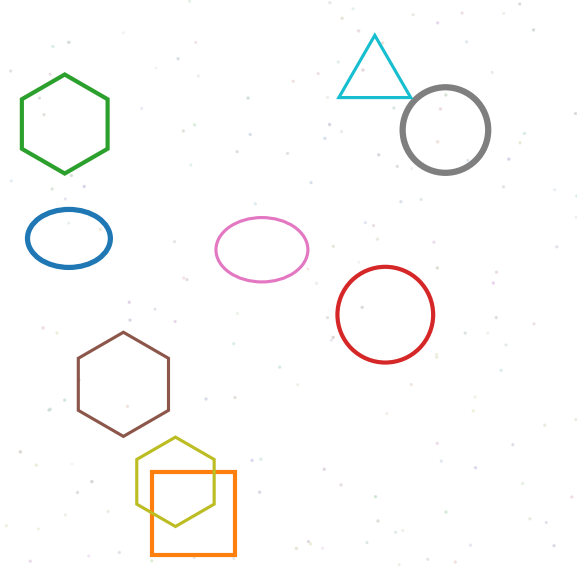[{"shape": "oval", "thickness": 2.5, "radius": 0.36, "center": [0.119, 0.586]}, {"shape": "square", "thickness": 2, "radius": 0.36, "center": [0.334, 0.111]}, {"shape": "hexagon", "thickness": 2, "radius": 0.43, "center": [0.112, 0.784]}, {"shape": "circle", "thickness": 2, "radius": 0.41, "center": [0.667, 0.454]}, {"shape": "hexagon", "thickness": 1.5, "radius": 0.45, "center": [0.214, 0.334]}, {"shape": "oval", "thickness": 1.5, "radius": 0.4, "center": [0.454, 0.567]}, {"shape": "circle", "thickness": 3, "radius": 0.37, "center": [0.771, 0.774]}, {"shape": "hexagon", "thickness": 1.5, "radius": 0.39, "center": [0.304, 0.165]}, {"shape": "triangle", "thickness": 1.5, "radius": 0.36, "center": [0.649, 0.866]}]